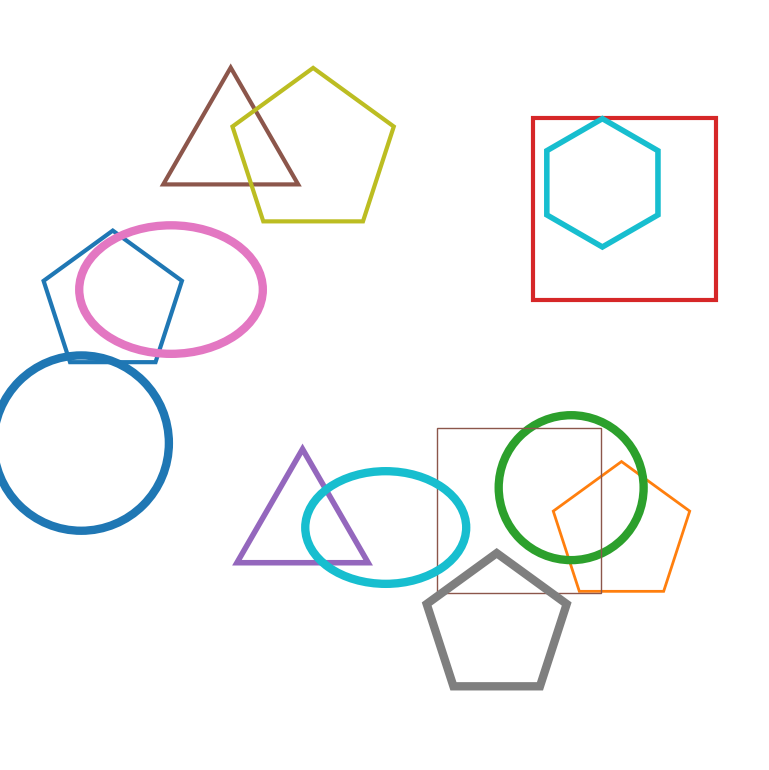[{"shape": "circle", "thickness": 3, "radius": 0.57, "center": [0.105, 0.425]}, {"shape": "pentagon", "thickness": 1.5, "radius": 0.47, "center": [0.146, 0.606]}, {"shape": "pentagon", "thickness": 1, "radius": 0.47, "center": [0.807, 0.307]}, {"shape": "circle", "thickness": 3, "radius": 0.47, "center": [0.742, 0.367]}, {"shape": "square", "thickness": 1.5, "radius": 0.59, "center": [0.811, 0.729]}, {"shape": "triangle", "thickness": 2, "radius": 0.49, "center": [0.393, 0.318]}, {"shape": "square", "thickness": 0.5, "radius": 0.53, "center": [0.674, 0.337]}, {"shape": "triangle", "thickness": 1.5, "radius": 0.51, "center": [0.3, 0.811]}, {"shape": "oval", "thickness": 3, "radius": 0.6, "center": [0.222, 0.624]}, {"shape": "pentagon", "thickness": 3, "radius": 0.48, "center": [0.645, 0.186]}, {"shape": "pentagon", "thickness": 1.5, "radius": 0.55, "center": [0.407, 0.802]}, {"shape": "hexagon", "thickness": 2, "radius": 0.42, "center": [0.782, 0.763]}, {"shape": "oval", "thickness": 3, "radius": 0.52, "center": [0.501, 0.315]}]